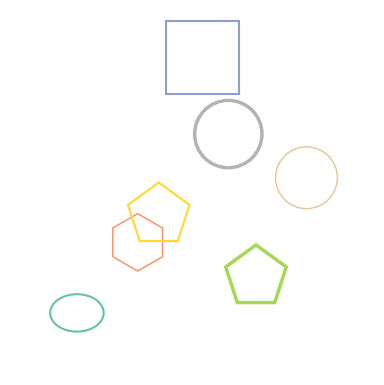[{"shape": "oval", "thickness": 1.5, "radius": 0.35, "center": [0.2, 0.187]}, {"shape": "hexagon", "thickness": 1, "radius": 0.37, "center": [0.358, 0.371]}, {"shape": "square", "thickness": 1.5, "radius": 0.48, "center": [0.526, 0.85]}, {"shape": "pentagon", "thickness": 2.5, "radius": 0.41, "center": [0.665, 0.281]}, {"shape": "pentagon", "thickness": 1.5, "radius": 0.42, "center": [0.412, 0.442]}, {"shape": "circle", "thickness": 1, "radius": 0.4, "center": [0.796, 0.538]}, {"shape": "circle", "thickness": 2.5, "radius": 0.44, "center": [0.593, 0.652]}]